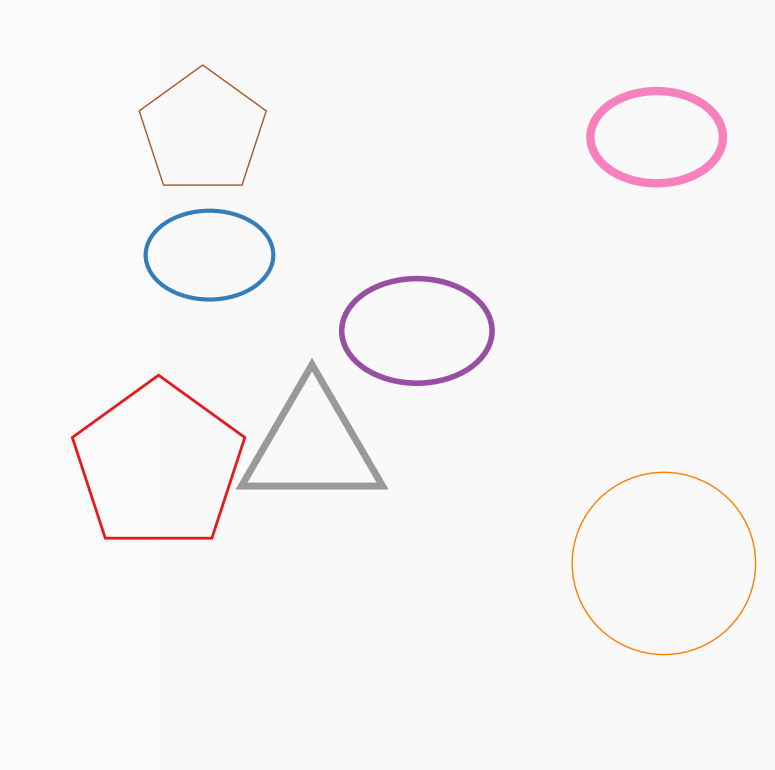[{"shape": "pentagon", "thickness": 1, "radius": 0.59, "center": [0.205, 0.396]}, {"shape": "oval", "thickness": 1.5, "radius": 0.41, "center": [0.27, 0.669]}, {"shape": "oval", "thickness": 2, "radius": 0.49, "center": [0.538, 0.57]}, {"shape": "circle", "thickness": 0.5, "radius": 0.59, "center": [0.857, 0.268]}, {"shape": "pentagon", "thickness": 0.5, "radius": 0.43, "center": [0.262, 0.829]}, {"shape": "oval", "thickness": 3, "radius": 0.43, "center": [0.847, 0.822]}, {"shape": "triangle", "thickness": 2.5, "radius": 0.53, "center": [0.403, 0.421]}]